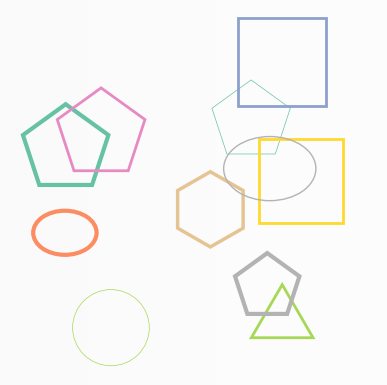[{"shape": "pentagon", "thickness": 3, "radius": 0.58, "center": [0.17, 0.613]}, {"shape": "pentagon", "thickness": 0.5, "radius": 0.53, "center": [0.648, 0.686]}, {"shape": "oval", "thickness": 3, "radius": 0.41, "center": [0.167, 0.395]}, {"shape": "square", "thickness": 2, "radius": 0.57, "center": [0.728, 0.838]}, {"shape": "pentagon", "thickness": 2, "radius": 0.59, "center": [0.261, 0.653]}, {"shape": "triangle", "thickness": 2, "radius": 0.46, "center": [0.728, 0.169]}, {"shape": "circle", "thickness": 0.5, "radius": 0.49, "center": [0.286, 0.149]}, {"shape": "square", "thickness": 2, "radius": 0.55, "center": [0.777, 0.53]}, {"shape": "hexagon", "thickness": 2.5, "radius": 0.49, "center": [0.543, 0.456]}, {"shape": "pentagon", "thickness": 3, "radius": 0.44, "center": [0.69, 0.255]}, {"shape": "oval", "thickness": 1, "radius": 0.6, "center": [0.696, 0.562]}]